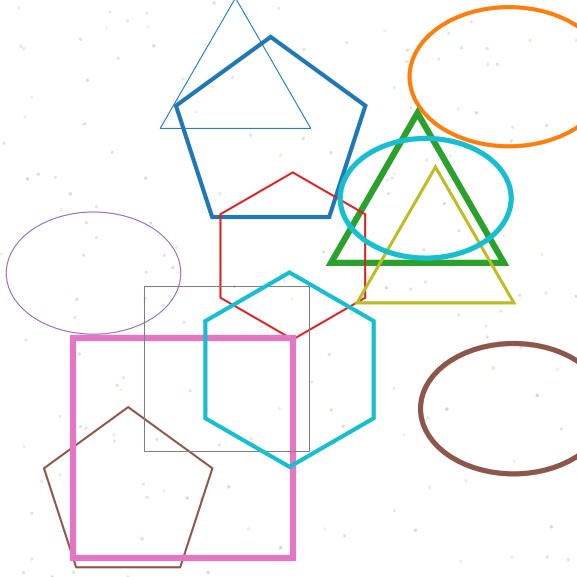[{"shape": "triangle", "thickness": 0.5, "radius": 0.75, "center": [0.408, 0.852]}, {"shape": "pentagon", "thickness": 2, "radius": 0.86, "center": [0.469, 0.763]}, {"shape": "oval", "thickness": 2, "radius": 0.86, "center": [0.881, 0.866]}, {"shape": "triangle", "thickness": 3, "radius": 0.86, "center": [0.723, 0.63]}, {"shape": "hexagon", "thickness": 1, "radius": 0.72, "center": [0.507, 0.556]}, {"shape": "oval", "thickness": 0.5, "radius": 0.76, "center": [0.162, 0.526]}, {"shape": "pentagon", "thickness": 1, "radius": 0.77, "center": [0.222, 0.141]}, {"shape": "oval", "thickness": 2.5, "radius": 0.81, "center": [0.889, 0.291]}, {"shape": "square", "thickness": 3, "radius": 0.95, "center": [0.317, 0.224]}, {"shape": "square", "thickness": 0.5, "radius": 0.71, "center": [0.393, 0.36]}, {"shape": "triangle", "thickness": 1.5, "radius": 0.78, "center": [0.754, 0.553]}, {"shape": "hexagon", "thickness": 2, "radius": 0.84, "center": [0.501, 0.359]}, {"shape": "oval", "thickness": 2.5, "radius": 0.74, "center": [0.737, 0.656]}]